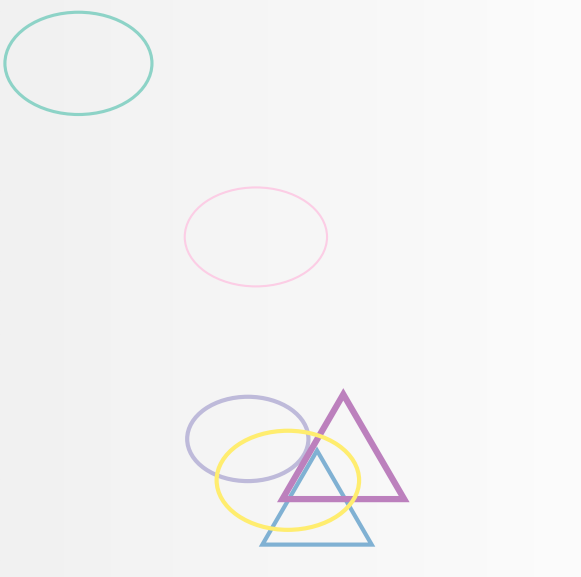[{"shape": "oval", "thickness": 1.5, "radius": 0.63, "center": [0.135, 0.889]}, {"shape": "oval", "thickness": 2, "radius": 0.52, "center": [0.426, 0.239]}, {"shape": "triangle", "thickness": 2, "radius": 0.54, "center": [0.545, 0.11]}, {"shape": "oval", "thickness": 1, "radius": 0.61, "center": [0.44, 0.589]}, {"shape": "triangle", "thickness": 3, "radius": 0.6, "center": [0.591, 0.195]}, {"shape": "oval", "thickness": 2, "radius": 0.61, "center": [0.495, 0.167]}]